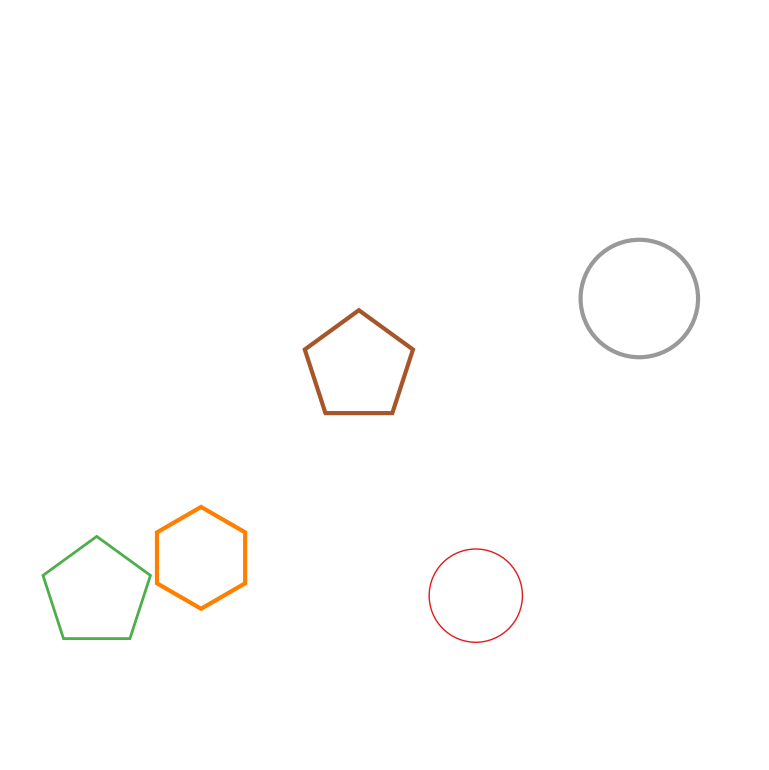[{"shape": "circle", "thickness": 0.5, "radius": 0.3, "center": [0.618, 0.226]}, {"shape": "pentagon", "thickness": 1, "radius": 0.37, "center": [0.126, 0.23]}, {"shape": "hexagon", "thickness": 1.5, "radius": 0.33, "center": [0.261, 0.276]}, {"shape": "pentagon", "thickness": 1.5, "radius": 0.37, "center": [0.466, 0.523]}, {"shape": "circle", "thickness": 1.5, "radius": 0.38, "center": [0.83, 0.612]}]